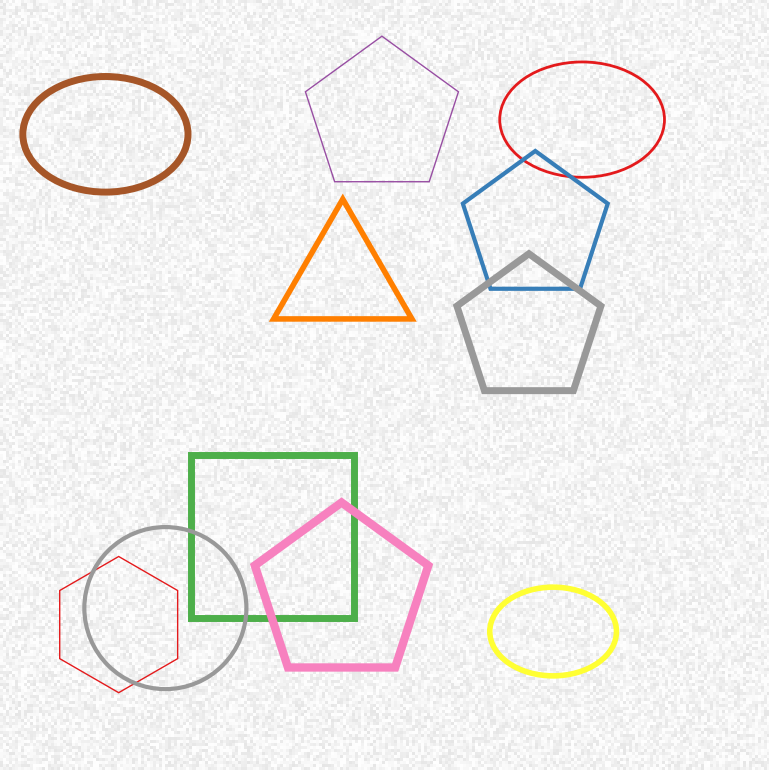[{"shape": "hexagon", "thickness": 0.5, "radius": 0.44, "center": [0.154, 0.189]}, {"shape": "oval", "thickness": 1, "radius": 0.53, "center": [0.756, 0.845]}, {"shape": "pentagon", "thickness": 1.5, "radius": 0.49, "center": [0.695, 0.705]}, {"shape": "square", "thickness": 2.5, "radius": 0.53, "center": [0.354, 0.304]}, {"shape": "pentagon", "thickness": 0.5, "radius": 0.52, "center": [0.496, 0.849]}, {"shape": "triangle", "thickness": 2, "radius": 0.52, "center": [0.445, 0.638]}, {"shape": "oval", "thickness": 2, "radius": 0.41, "center": [0.718, 0.18]}, {"shape": "oval", "thickness": 2.5, "radius": 0.54, "center": [0.137, 0.826]}, {"shape": "pentagon", "thickness": 3, "radius": 0.59, "center": [0.444, 0.229]}, {"shape": "circle", "thickness": 1.5, "radius": 0.53, "center": [0.215, 0.21]}, {"shape": "pentagon", "thickness": 2.5, "radius": 0.49, "center": [0.687, 0.572]}]